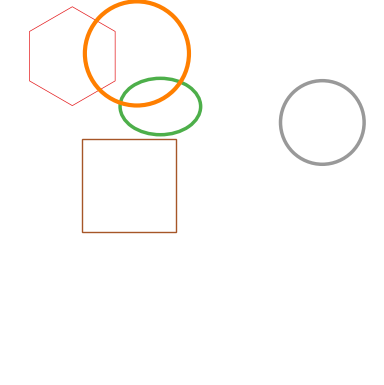[{"shape": "hexagon", "thickness": 0.5, "radius": 0.64, "center": [0.188, 0.854]}, {"shape": "oval", "thickness": 2.5, "radius": 0.52, "center": [0.417, 0.723]}, {"shape": "circle", "thickness": 3, "radius": 0.68, "center": [0.356, 0.861]}, {"shape": "square", "thickness": 1, "radius": 0.61, "center": [0.334, 0.518]}, {"shape": "circle", "thickness": 2.5, "radius": 0.54, "center": [0.837, 0.682]}]